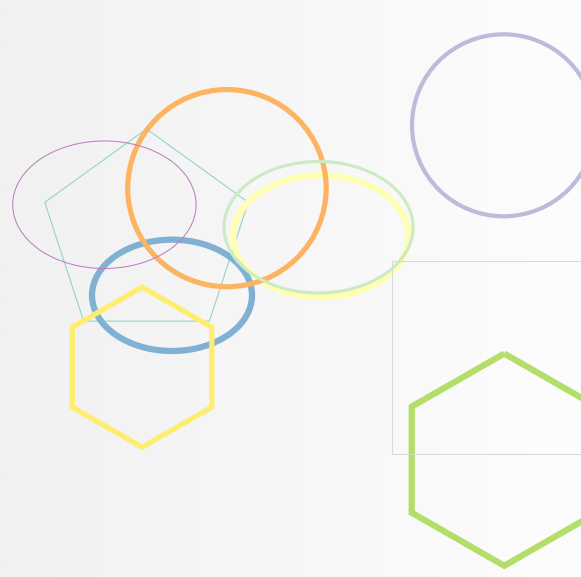[{"shape": "pentagon", "thickness": 0.5, "radius": 0.92, "center": [0.252, 0.592]}, {"shape": "oval", "thickness": 3, "radius": 0.75, "center": [0.552, 0.59]}, {"shape": "circle", "thickness": 2, "radius": 0.79, "center": [0.866, 0.782]}, {"shape": "oval", "thickness": 3, "radius": 0.69, "center": [0.296, 0.488]}, {"shape": "circle", "thickness": 2.5, "radius": 0.85, "center": [0.39, 0.673]}, {"shape": "hexagon", "thickness": 3, "radius": 0.92, "center": [0.868, 0.203]}, {"shape": "square", "thickness": 0.5, "radius": 0.84, "center": [0.841, 0.38]}, {"shape": "oval", "thickness": 0.5, "radius": 0.79, "center": [0.18, 0.645]}, {"shape": "oval", "thickness": 1.5, "radius": 0.81, "center": [0.548, 0.606]}, {"shape": "hexagon", "thickness": 2.5, "radius": 0.69, "center": [0.244, 0.363]}]